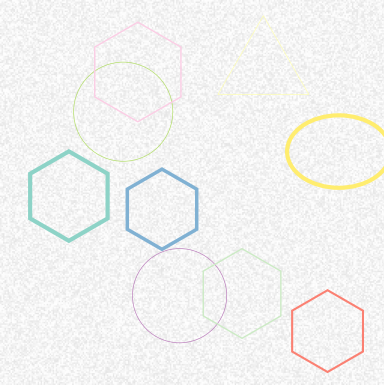[{"shape": "hexagon", "thickness": 3, "radius": 0.58, "center": [0.179, 0.491]}, {"shape": "triangle", "thickness": 0.5, "radius": 0.68, "center": [0.684, 0.823]}, {"shape": "hexagon", "thickness": 1.5, "radius": 0.53, "center": [0.851, 0.14]}, {"shape": "hexagon", "thickness": 2.5, "radius": 0.52, "center": [0.421, 0.457]}, {"shape": "circle", "thickness": 0.5, "radius": 0.64, "center": [0.32, 0.71]}, {"shape": "hexagon", "thickness": 1, "radius": 0.65, "center": [0.358, 0.813]}, {"shape": "circle", "thickness": 0.5, "radius": 0.61, "center": [0.466, 0.232]}, {"shape": "hexagon", "thickness": 1, "radius": 0.58, "center": [0.629, 0.238]}, {"shape": "oval", "thickness": 3, "radius": 0.67, "center": [0.88, 0.606]}]